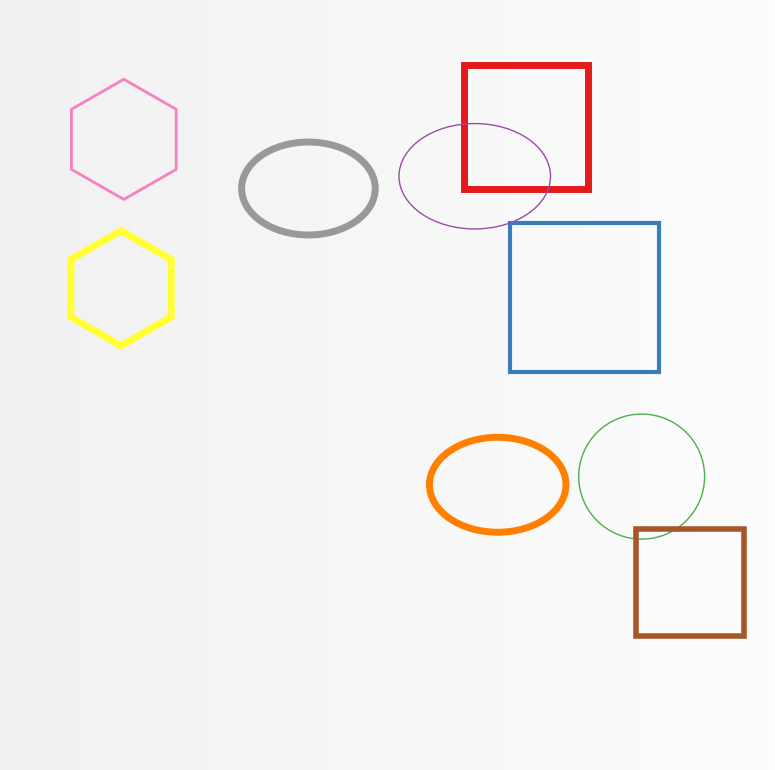[{"shape": "square", "thickness": 2.5, "radius": 0.4, "center": [0.679, 0.835]}, {"shape": "square", "thickness": 1.5, "radius": 0.48, "center": [0.754, 0.614]}, {"shape": "circle", "thickness": 0.5, "radius": 0.41, "center": [0.828, 0.381]}, {"shape": "oval", "thickness": 0.5, "radius": 0.49, "center": [0.613, 0.771]}, {"shape": "oval", "thickness": 2.5, "radius": 0.44, "center": [0.642, 0.37]}, {"shape": "hexagon", "thickness": 2.5, "radius": 0.37, "center": [0.156, 0.626]}, {"shape": "square", "thickness": 2, "radius": 0.35, "center": [0.89, 0.243]}, {"shape": "hexagon", "thickness": 1, "radius": 0.39, "center": [0.16, 0.819]}, {"shape": "oval", "thickness": 2.5, "radius": 0.43, "center": [0.398, 0.755]}]